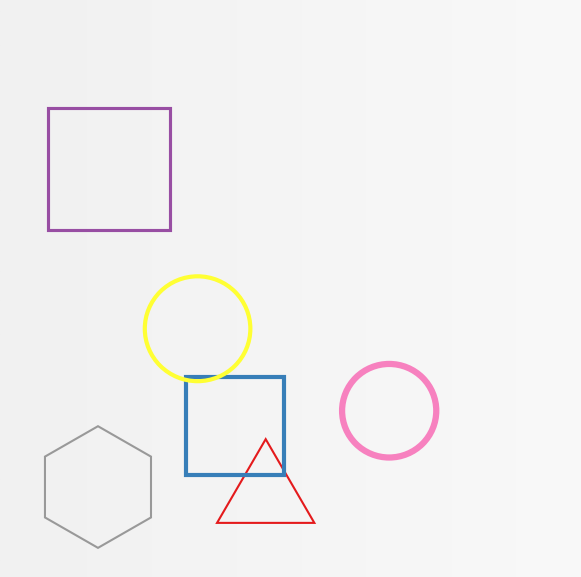[{"shape": "triangle", "thickness": 1, "radius": 0.48, "center": [0.457, 0.142]}, {"shape": "square", "thickness": 2, "radius": 0.42, "center": [0.405, 0.262]}, {"shape": "square", "thickness": 1.5, "radius": 0.53, "center": [0.187, 0.706]}, {"shape": "circle", "thickness": 2, "radius": 0.45, "center": [0.34, 0.43]}, {"shape": "circle", "thickness": 3, "radius": 0.41, "center": [0.67, 0.288]}, {"shape": "hexagon", "thickness": 1, "radius": 0.53, "center": [0.169, 0.156]}]